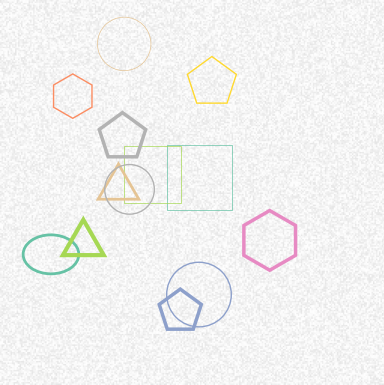[{"shape": "oval", "thickness": 2, "radius": 0.36, "center": [0.132, 0.339]}, {"shape": "square", "thickness": 0.5, "radius": 0.43, "center": [0.518, 0.539]}, {"shape": "hexagon", "thickness": 1, "radius": 0.29, "center": [0.189, 0.75]}, {"shape": "circle", "thickness": 1, "radius": 0.42, "center": [0.517, 0.235]}, {"shape": "pentagon", "thickness": 2.5, "radius": 0.29, "center": [0.468, 0.192]}, {"shape": "hexagon", "thickness": 2.5, "radius": 0.39, "center": [0.701, 0.376]}, {"shape": "triangle", "thickness": 3, "radius": 0.31, "center": [0.216, 0.368]}, {"shape": "square", "thickness": 0.5, "radius": 0.37, "center": [0.396, 0.546]}, {"shape": "pentagon", "thickness": 1, "radius": 0.33, "center": [0.55, 0.786]}, {"shape": "triangle", "thickness": 2, "radius": 0.3, "center": [0.308, 0.513]}, {"shape": "circle", "thickness": 0.5, "radius": 0.35, "center": [0.323, 0.886]}, {"shape": "pentagon", "thickness": 2.5, "radius": 0.32, "center": [0.318, 0.644]}, {"shape": "circle", "thickness": 1, "radius": 0.32, "center": [0.336, 0.508]}]